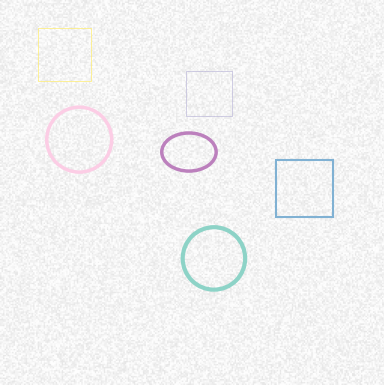[{"shape": "circle", "thickness": 3, "radius": 0.41, "center": [0.556, 0.329]}, {"shape": "square", "thickness": 0.5, "radius": 0.29, "center": [0.543, 0.757]}, {"shape": "square", "thickness": 1.5, "radius": 0.37, "center": [0.792, 0.511]}, {"shape": "circle", "thickness": 2.5, "radius": 0.42, "center": [0.206, 0.637]}, {"shape": "oval", "thickness": 2.5, "radius": 0.35, "center": [0.491, 0.605]}, {"shape": "square", "thickness": 0.5, "radius": 0.34, "center": [0.168, 0.858]}]